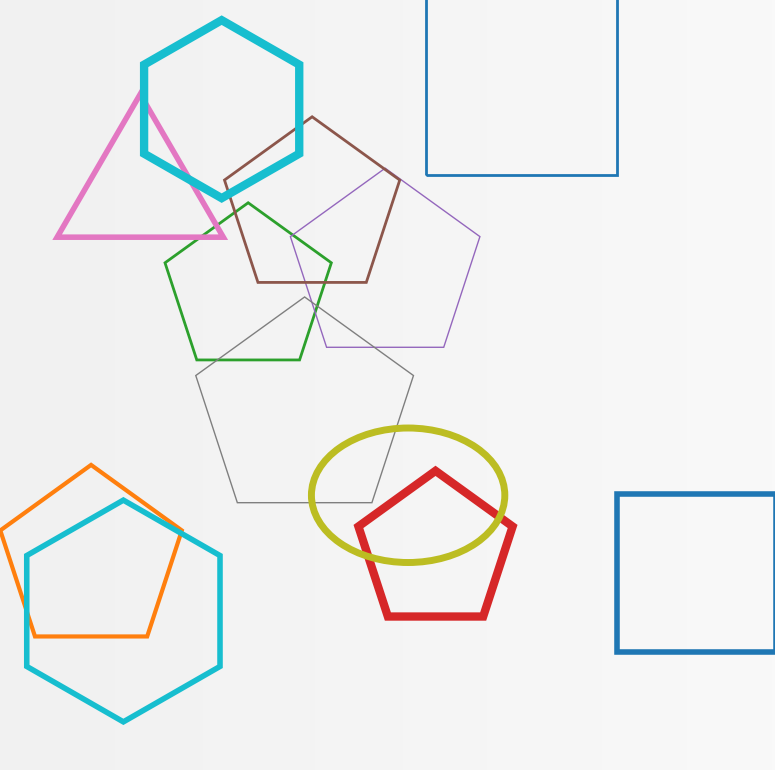[{"shape": "square", "thickness": 1, "radius": 0.62, "center": [0.672, 0.896]}, {"shape": "square", "thickness": 2, "radius": 0.51, "center": [0.898, 0.256]}, {"shape": "pentagon", "thickness": 1.5, "radius": 0.62, "center": [0.118, 0.273]}, {"shape": "pentagon", "thickness": 1, "radius": 0.56, "center": [0.32, 0.624]}, {"shape": "pentagon", "thickness": 3, "radius": 0.52, "center": [0.562, 0.284]}, {"shape": "pentagon", "thickness": 0.5, "radius": 0.64, "center": [0.497, 0.653]}, {"shape": "pentagon", "thickness": 1, "radius": 0.59, "center": [0.403, 0.729]}, {"shape": "triangle", "thickness": 2, "radius": 0.62, "center": [0.181, 0.754]}, {"shape": "pentagon", "thickness": 0.5, "radius": 0.74, "center": [0.393, 0.467]}, {"shape": "oval", "thickness": 2.5, "radius": 0.62, "center": [0.527, 0.357]}, {"shape": "hexagon", "thickness": 2, "radius": 0.72, "center": [0.159, 0.206]}, {"shape": "hexagon", "thickness": 3, "radius": 0.58, "center": [0.286, 0.858]}]